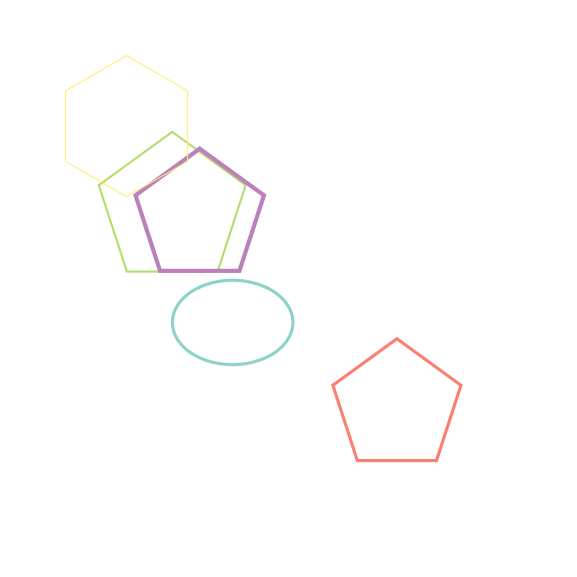[{"shape": "oval", "thickness": 1.5, "radius": 0.52, "center": [0.403, 0.441]}, {"shape": "pentagon", "thickness": 1.5, "radius": 0.58, "center": [0.687, 0.296]}, {"shape": "pentagon", "thickness": 1, "radius": 0.67, "center": [0.298, 0.637]}, {"shape": "pentagon", "thickness": 2, "radius": 0.58, "center": [0.346, 0.625]}, {"shape": "hexagon", "thickness": 0.5, "radius": 0.61, "center": [0.219, 0.781]}]